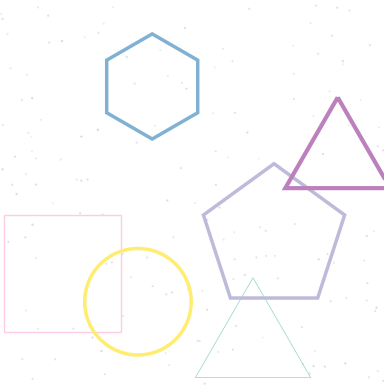[{"shape": "triangle", "thickness": 0.5, "radius": 0.86, "center": [0.657, 0.106]}, {"shape": "pentagon", "thickness": 2.5, "radius": 0.96, "center": [0.712, 0.382]}, {"shape": "hexagon", "thickness": 2.5, "radius": 0.68, "center": [0.395, 0.775]}, {"shape": "square", "thickness": 1, "radius": 0.76, "center": [0.162, 0.29]}, {"shape": "triangle", "thickness": 3, "radius": 0.79, "center": [0.877, 0.59]}, {"shape": "circle", "thickness": 2.5, "radius": 0.69, "center": [0.358, 0.216]}]